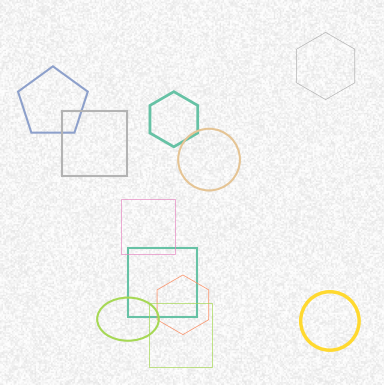[{"shape": "hexagon", "thickness": 2, "radius": 0.36, "center": [0.452, 0.69]}, {"shape": "square", "thickness": 1.5, "radius": 0.45, "center": [0.422, 0.266]}, {"shape": "hexagon", "thickness": 0.5, "radius": 0.39, "center": [0.475, 0.208]}, {"shape": "pentagon", "thickness": 1.5, "radius": 0.48, "center": [0.137, 0.733]}, {"shape": "square", "thickness": 0.5, "radius": 0.35, "center": [0.384, 0.412]}, {"shape": "square", "thickness": 0.5, "radius": 0.41, "center": [0.469, 0.13]}, {"shape": "oval", "thickness": 1.5, "radius": 0.4, "center": [0.332, 0.171]}, {"shape": "circle", "thickness": 2.5, "radius": 0.38, "center": [0.857, 0.166]}, {"shape": "circle", "thickness": 1.5, "radius": 0.4, "center": [0.543, 0.585]}, {"shape": "square", "thickness": 1.5, "radius": 0.42, "center": [0.246, 0.627]}, {"shape": "hexagon", "thickness": 0.5, "radius": 0.44, "center": [0.846, 0.829]}]